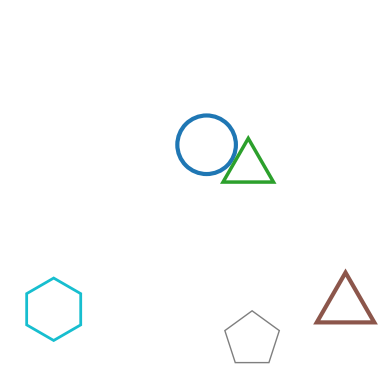[{"shape": "circle", "thickness": 3, "radius": 0.38, "center": [0.537, 0.624]}, {"shape": "triangle", "thickness": 2.5, "radius": 0.38, "center": [0.645, 0.565]}, {"shape": "triangle", "thickness": 3, "radius": 0.43, "center": [0.897, 0.206]}, {"shape": "pentagon", "thickness": 1, "radius": 0.37, "center": [0.655, 0.118]}, {"shape": "hexagon", "thickness": 2, "radius": 0.41, "center": [0.139, 0.197]}]